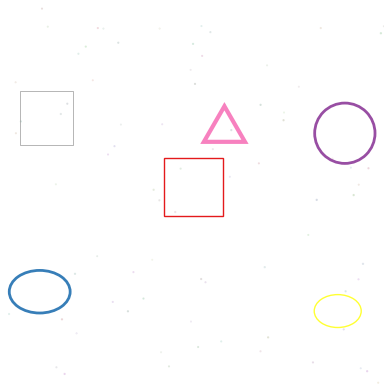[{"shape": "square", "thickness": 1, "radius": 0.38, "center": [0.503, 0.515]}, {"shape": "oval", "thickness": 2, "radius": 0.4, "center": [0.103, 0.242]}, {"shape": "circle", "thickness": 2, "radius": 0.39, "center": [0.896, 0.654]}, {"shape": "oval", "thickness": 1, "radius": 0.31, "center": [0.877, 0.192]}, {"shape": "triangle", "thickness": 3, "radius": 0.31, "center": [0.583, 0.662]}, {"shape": "square", "thickness": 0.5, "radius": 0.35, "center": [0.121, 0.694]}]